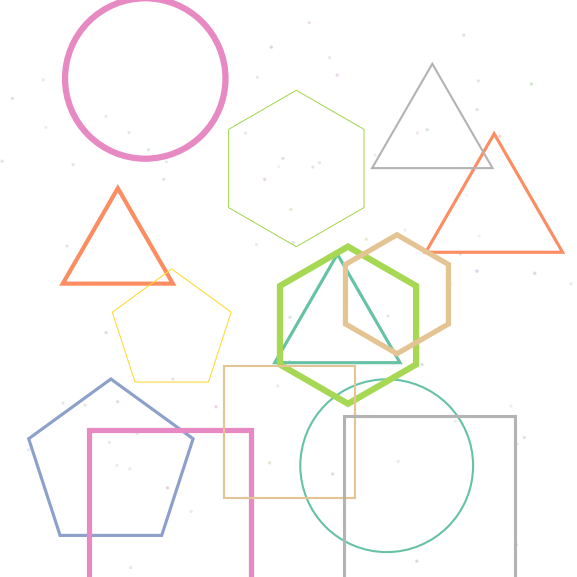[{"shape": "triangle", "thickness": 1.5, "radius": 0.63, "center": [0.584, 0.434]}, {"shape": "circle", "thickness": 1, "radius": 0.75, "center": [0.67, 0.193]}, {"shape": "triangle", "thickness": 2, "radius": 0.55, "center": [0.204, 0.563]}, {"shape": "triangle", "thickness": 1.5, "radius": 0.68, "center": [0.856, 0.631]}, {"shape": "pentagon", "thickness": 1.5, "radius": 0.75, "center": [0.192, 0.193]}, {"shape": "square", "thickness": 2.5, "radius": 0.7, "center": [0.295, 0.114]}, {"shape": "circle", "thickness": 3, "radius": 0.69, "center": [0.252, 0.863]}, {"shape": "hexagon", "thickness": 3, "radius": 0.68, "center": [0.603, 0.436]}, {"shape": "hexagon", "thickness": 0.5, "radius": 0.68, "center": [0.513, 0.707]}, {"shape": "pentagon", "thickness": 0.5, "radius": 0.54, "center": [0.297, 0.425]}, {"shape": "square", "thickness": 1, "radius": 0.57, "center": [0.501, 0.251]}, {"shape": "hexagon", "thickness": 2.5, "radius": 0.51, "center": [0.687, 0.49]}, {"shape": "triangle", "thickness": 1, "radius": 0.6, "center": [0.749, 0.768]}, {"shape": "square", "thickness": 1.5, "radius": 0.74, "center": [0.743, 0.13]}]